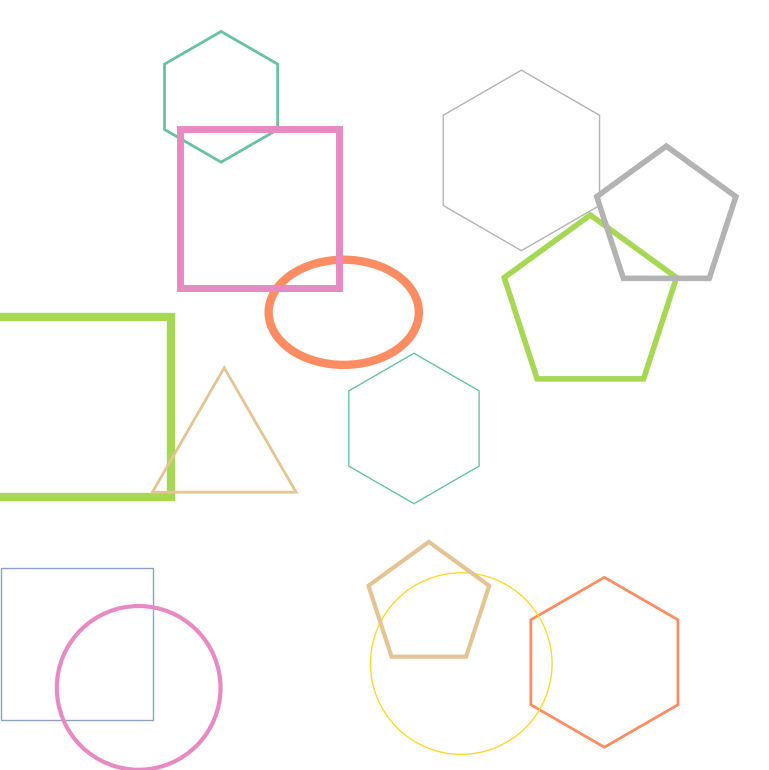[{"shape": "hexagon", "thickness": 1, "radius": 0.42, "center": [0.287, 0.874]}, {"shape": "hexagon", "thickness": 0.5, "radius": 0.49, "center": [0.538, 0.444]}, {"shape": "oval", "thickness": 3, "radius": 0.49, "center": [0.446, 0.594]}, {"shape": "hexagon", "thickness": 1, "radius": 0.55, "center": [0.785, 0.14]}, {"shape": "square", "thickness": 0.5, "radius": 0.49, "center": [0.1, 0.164]}, {"shape": "circle", "thickness": 1.5, "radius": 0.53, "center": [0.18, 0.107]}, {"shape": "square", "thickness": 2.5, "radius": 0.52, "center": [0.337, 0.729]}, {"shape": "square", "thickness": 3, "radius": 0.58, "center": [0.105, 0.472]}, {"shape": "pentagon", "thickness": 2, "radius": 0.59, "center": [0.767, 0.603]}, {"shape": "circle", "thickness": 0.5, "radius": 0.59, "center": [0.599, 0.138]}, {"shape": "triangle", "thickness": 1, "radius": 0.54, "center": [0.291, 0.415]}, {"shape": "pentagon", "thickness": 1.5, "radius": 0.41, "center": [0.557, 0.214]}, {"shape": "pentagon", "thickness": 2, "radius": 0.47, "center": [0.865, 0.715]}, {"shape": "hexagon", "thickness": 0.5, "radius": 0.59, "center": [0.677, 0.792]}]